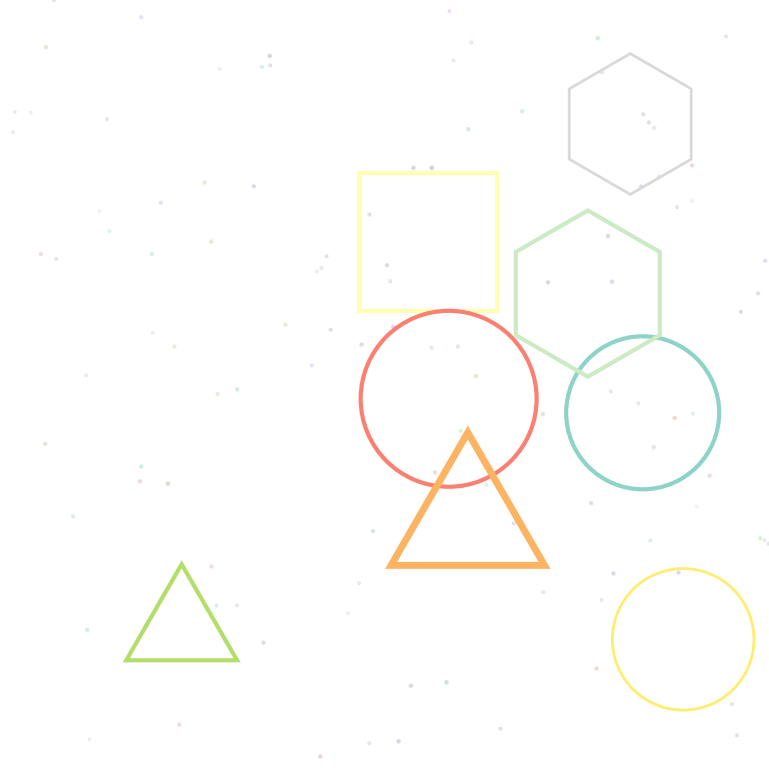[{"shape": "circle", "thickness": 1.5, "radius": 0.5, "center": [0.835, 0.464]}, {"shape": "square", "thickness": 1.5, "radius": 0.45, "center": [0.556, 0.686]}, {"shape": "circle", "thickness": 1.5, "radius": 0.57, "center": [0.583, 0.482]}, {"shape": "triangle", "thickness": 2.5, "radius": 0.58, "center": [0.608, 0.323]}, {"shape": "triangle", "thickness": 1.5, "radius": 0.42, "center": [0.236, 0.184]}, {"shape": "hexagon", "thickness": 1, "radius": 0.46, "center": [0.818, 0.839]}, {"shape": "hexagon", "thickness": 1.5, "radius": 0.54, "center": [0.763, 0.619]}, {"shape": "circle", "thickness": 1, "radius": 0.46, "center": [0.887, 0.17]}]